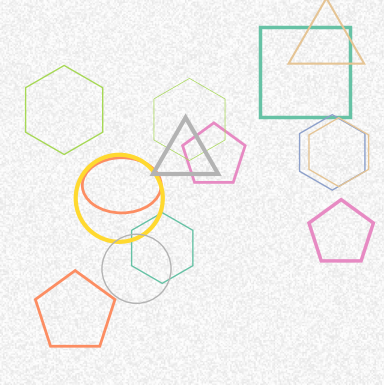[{"shape": "hexagon", "thickness": 1, "radius": 0.46, "center": [0.421, 0.356]}, {"shape": "square", "thickness": 2.5, "radius": 0.58, "center": [0.792, 0.813]}, {"shape": "oval", "thickness": 2, "radius": 0.51, "center": [0.316, 0.519]}, {"shape": "pentagon", "thickness": 2, "radius": 0.54, "center": [0.195, 0.189]}, {"shape": "hexagon", "thickness": 1, "radius": 0.49, "center": [0.863, 0.604]}, {"shape": "pentagon", "thickness": 2.5, "radius": 0.44, "center": [0.886, 0.394]}, {"shape": "pentagon", "thickness": 2, "radius": 0.43, "center": [0.556, 0.595]}, {"shape": "hexagon", "thickness": 0.5, "radius": 0.53, "center": [0.492, 0.69]}, {"shape": "hexagon", "thickness": 1, "radius": 0.58, "center": [0.167, 0.714]}, {"shape": "circle", "thickness": 3, "radius": 0.57, "center": [0.31, 0.485]}, {"shape": "hexagon", "thickness": 1, "radius": 0.45, "center": [0.88, 0.605]}, {"shape": "triangle", "thickness": 1.5, "radius": 0.57, "center": [0.848, 0.891]}, {"shape": "triangle", "thickness": 3, "radius": 0.49, "center": [0.482, 0.597]}, {"shape": "circle", "thickness": 1, "radius": 0.45, "center": [0.355, 0.302]}]